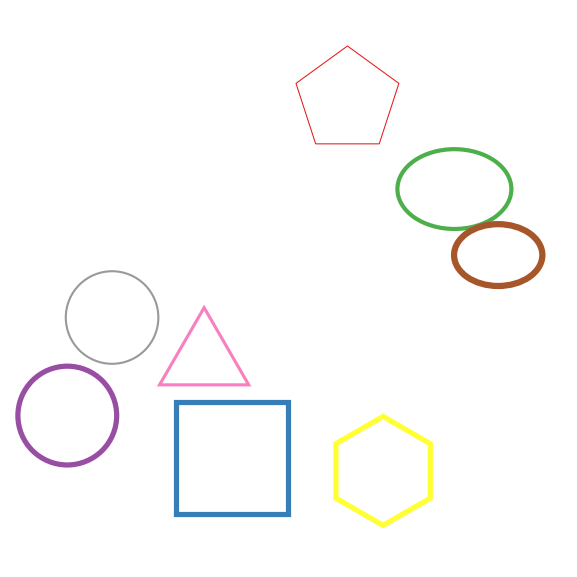[{"shape": "pentagon", "thickness": 0.5, "radius": 0.47, "center": [0.602, 0.826]}, {"shape": "square", "thickness": 2.5, "radius": 0.49, "center": [0.401, 0.206]}, {"shape": "oval", "thickness": 2, "radius": 0.49, "center": [0.787, 0.672]}, {"shape": "circle", "thickness": 2.5, "radius": 0.43, "center": [0.117, 0.28]}, {"shape": "hexagon", "thickness": 2.5, "radius": 0.47, "center": [0.663, 0.184]}, {"shape": "oval", "thickness": 3, "radius": 0.38, "center": [0.863, 0.557]}, {"shape": "triangle", "thickness": 1.5, "radius": 0.45, "center": [0.353, 0.377]}, {"shape": "circle", "thickness": 1, "radius": 0.4, "center": [0.194, 0.449]}]